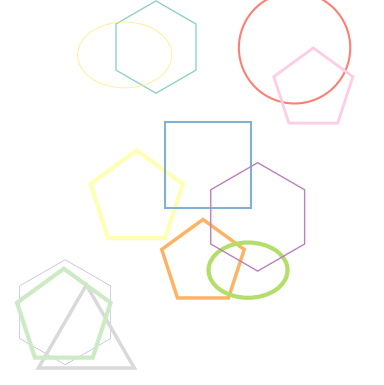[{"shape": "hexagon", "thickness": 1, "radius": 0.6, "center": [0.405, 0.878]}, {"shape": "pentagon", "thickness": 3, "radius": 0.63, "center": [0.355, 0.483]}, {"shape": "hexagon", "thickness": 0.5, "radius": 0.68, "center": [0.169, 0.189]}, {"shape": "circle", "thickness": 1.5, "radius": 0.72, "center": [0.765, 0.876]}, {"shape": "square", "thickness": 1.5, "radius": 0.56, "center": [0.541, 0.571]}, {"shape": "pentagon", "thickness": 2.5, "radius": 0.56, "center": [0.527, 0.317]}, {"shape": "oval", "thickness": 3, "radius": 0.51, "center": [0.644, 0.298]}, {"shape": "pentagon", "thickness": 2, "radius": 0.54, "center": [0.814, 0.767]}, {"shape": "triangle", "thickness": 2.5, "radius": 0.72, "center": [0.224, 0.116]}, {"shape": "hexagon", "thickness": 1, "radius": 0.7, "center": [0.669, 0.437]}, {"shape": "pentagon", "thickness": 3, "radius": 0.64, "center": [0.166, 0.174]}, {"shape": "oval", "thickness": 0.5, "radius": 0.61, "center": [0.324, 0.857]}]